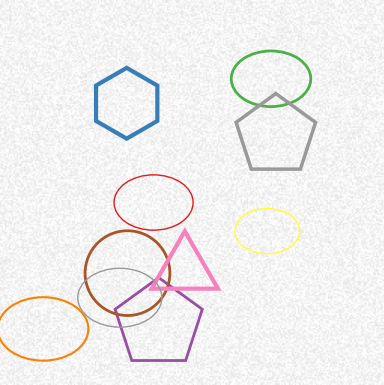[{"shape": "oval", "thickness": 1, "radius": 0.51, "center": [0.399, 0.474]}, {"shape": "hexagon", "thickness": 3, "radius": 0.46, "center": [0.329, 0.732]}, {"shape": "oval", "thickness": 2, "radius": 0.52, "center": [0.704, 0.795]}, {"shape": "pentagon", "thickness": 2, "radius": 0.6, "center": [0.412, 0.16]}, {"shape": "oval", "thickness": 1.5, "radius": 0.59, "center": [0.112, 0.146]}, {"shape": "oval", "thickness": 1, "radius": 0.42, "center": [0.694, 0.4]}, {"shape": "circle", "thickness": 2, "radius": 0.55, "center": [0.331, 0.291]}, {"shape": "triangle", "thickness": 3, "radius": 0.5, "center": [0.48, 0.3]}, {"shape": "pentagon", "thickness": 2.5, "radius": 0.54, "center": [0.716, 0.649]}, {"shape": "oval", "thickness": 1, "radius": 0.55, "center": [0.311, 0.227]}]